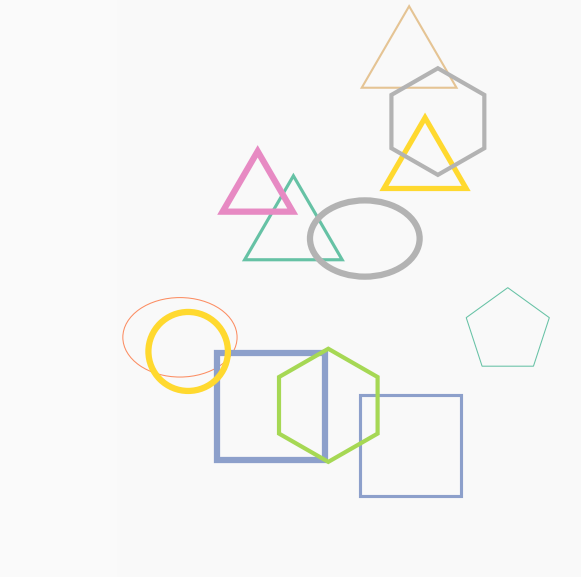[{"shape": "pentagon", "thickness": 0.5, "radius": 0.38, "center": [0.874, 0.426]}, {"shape": "triangle", "thickness": 1.5, "radius": 0.48, "center": [0.505, 0.598]}, {"shape": "oval", "thickness": 0.5, "radius": 0.49, "center": [0.31, 0.415]}, {"shape": "square", "thickness": 1.5, "radius": 0.43, "center": [0.706, 0.228]}, {"shape": "square", "thickness": 3, "radius": 0.47, "center": [0.466, 0.296]}, {"shape": "triangle", "thickness": 3, "radius": 0.35, "center": [0.443, 0.667]}, {"shape": "hexagon", "thickness": 2, "radius": 0.49, "center": [0.565, 0.297]}, {"shape": "triangle", "thickness": 2.5, "radius": 0.41, "center": [0.731, 0.714]}, {"shape": "circle", "thickness": 3, "radius": 0.34, "center": [0.324, 0.391]}, {"shape": "triangle", "thickness": 1, "radius": 0.47, "center": [0.704, 0.894]}, {"shape": "hexagon", "thickness": 2, "radius": 0.46, "center": [0.753, 0.789]}, {"shape": "oval", "thickness": 3, "radius": 0.47, "center": [0.628, 0.586]}]